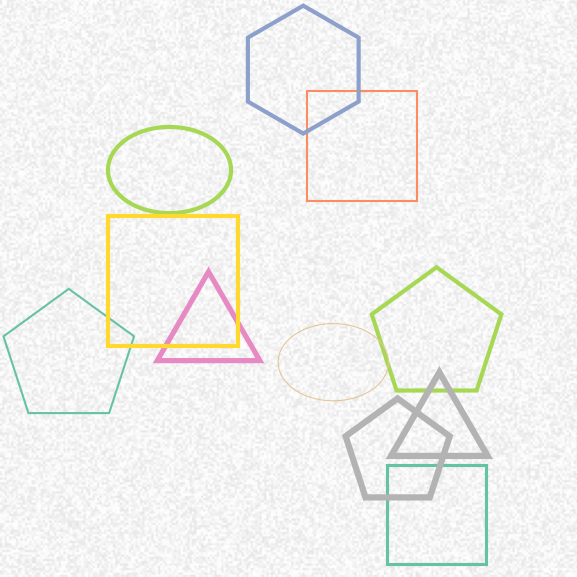[{"shape": "square", "thickness": 1.5, "radius": 0.43, "center": [0.756, 0.108]}, {"shape": "pentagon", "thickness": 1, "radius": 0.59, "center": [0.119, 0.38]}, {"shape": "square", "thickness": 1, "radius": 0.48, "center": [0.628, 0.747]}, {"shape": "hexagon", "thickness": 2, "radius": 0.55, "center": [0.525, 0.879]}, {"shape": "triangle", "thickness": 2.5, "radius": 0.51, "center": [0.361, 0.426]}, {"shape": "pentagon", "thickness": 2, "radius": 0.59, "center": [0.756, 0.418]}, {"shape": "oval", "thickness": 2, "radius": 0.53, "center": [0.294, 0.705]}, {"shape": "square", "thickness": 2, "radius": 0.57, "center": [0.3, 0.513]}, {"shape": "oval", "thickness": 0.5, "radius": 0.48, "center": [0.577, 0.372]}, {"shape": "triangle", "thickness": 3, "radius": 0.48, "center": [0.761, 0.258]}, {"shape": "pentagon", "thickness": 3, "radius": 0.47, "center": [0.689, 0.214]}]